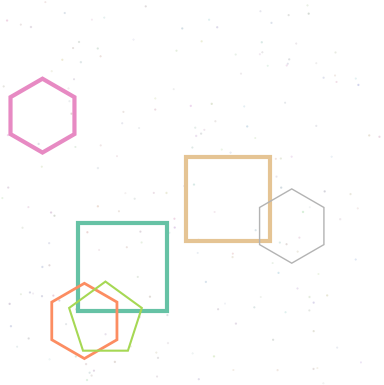[{"shape": "square", "thickness": 3, "radius": 0.57, "center": [0.318, 0.307]}, {"shape": "hexagon", "thickness": 2, "radius": 0.49, "center": [0.219, 0.166]}, {"shape": "hexagon", "thickness": 3, "radius": 0.48, "center": [0.11, 0.7]}, {"shape": "pentagon", "thickness": 1.5, "radius": 0.5, "center": [0.274, 0.169]}, {"shape": "square", "thickness": 3, "radius": 0.54, "center": [0.592, 0.483]}, {"shape": "hexagon", "thickness": 1, "radius": 0.48, "center": [0.758, 0.413]}]